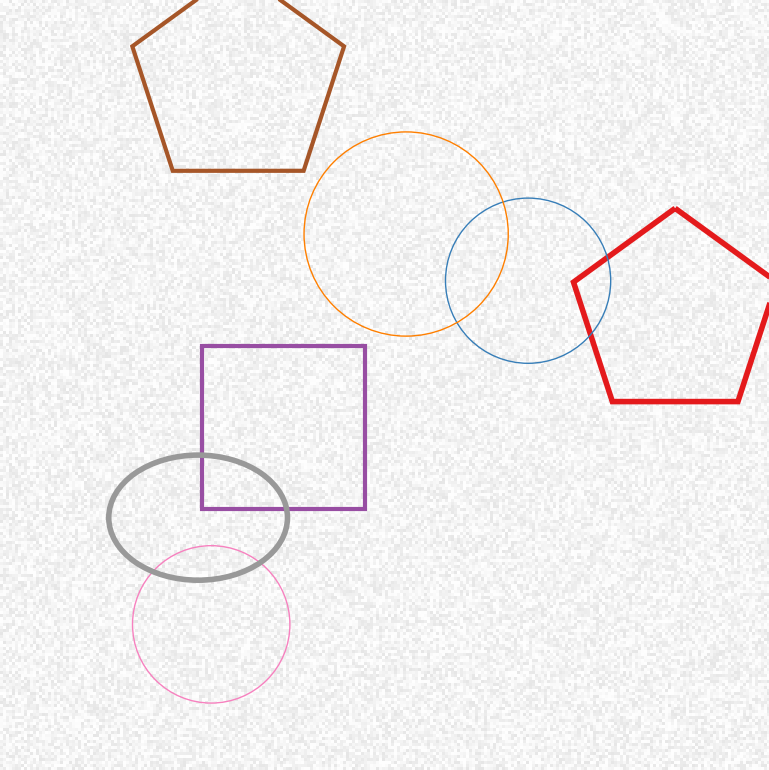[{"shape": "pentagon", "thickness": 2, "radius": 0.69, "center": [0.877, 0.591]}, {"shape": "circle", "thickness": 0.5, "radius": 0.54, "center": [0.686, 0.635]}, {"shape": "square", "thickness": 1.5, "radius": 0.53, "center": [0.368, 0.445]}, {"shape": "circle", "thickness": 0.5, "radius": 0.66, "center": [0.527, 0.696]}, {"shape": "pentagon", "thickness": 1.5, "radius": 0.72, "center": [0.309, 0.895]}, {"shape": "circle", "thickness": 0.5, "radius": 0.51, "center": [0.274, 0.189]}, {"shape": "oval", "thickness": 2, "radius": 0.58, "center": [0.257, 0.328]}]